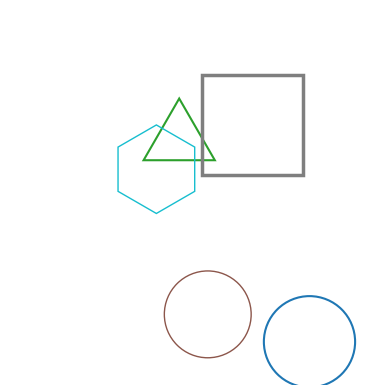[{"shape": "circle", "thickness": 1.5, "radius": 0.59, "center": [0.804, 0.112]}, {"shape": "triangle", "thickness": 1.5, "radius": 0.53, "center": [0.465, 0.637]}, {"shape": "circle", "thickness": 1, "radius": 0.56, "center": [0.54, 0.183]}, {"shape": "square", "thickness": 2.5, "radius": 0.65, "center": [0.655, 0.675]}, {"shape": "hexagon", "thickness": 1, "radius": 0.57, "center": [0.406, 0.56]}]